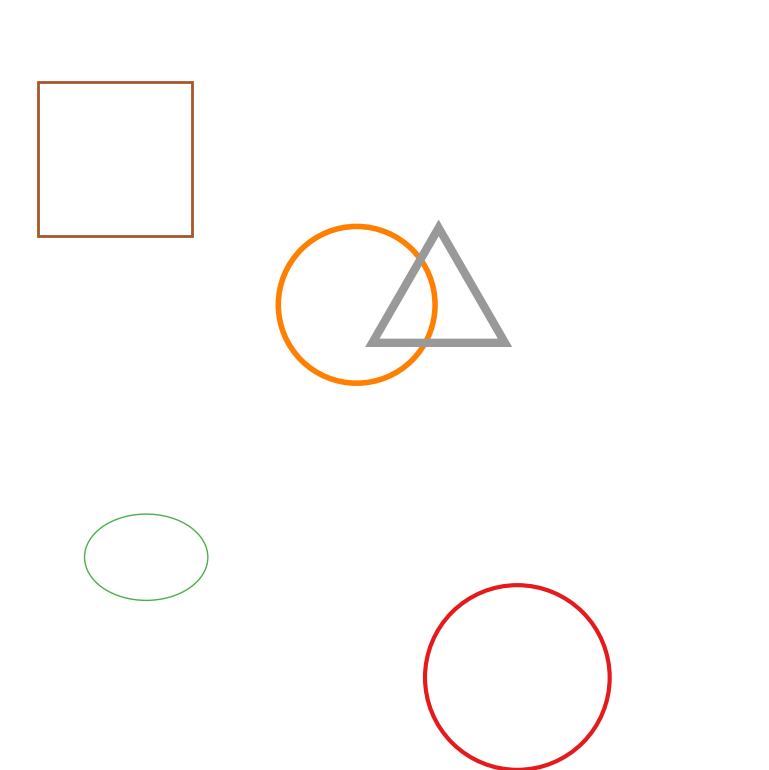[{"shape": "circle", "thickness": 1.5, "radius": 0.6, "center": [0.672, 0.12]}, {"shape": "oval", "thickness": 0.5, "radius": 0.4, "center": [0.19, 0.276]}, {"shape": "circle", "thickness": 2, "radius": 0.51, "center": [0.463, 0.604]}, {"shape": "square", "thickness": 1, "radius": 0.5, "center": [0.149, 0.793]}, {"shape": "triangle", "thickness": 3, "radius": 0.5, "center": [0.57, 0.605]}]